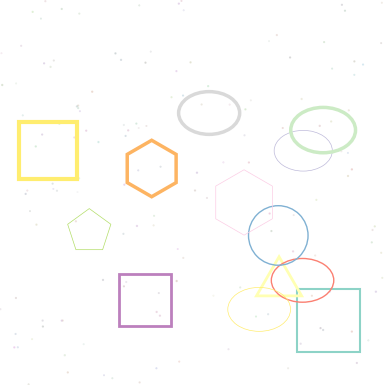[{"shape": "square", "thickness": 1.5, "radius": 0.41, "center": [0.853, 0.168]}, {"shape": "triangle", "thickness": 2, "radius": 0.34, "center": [0.725, 0.265]}, {"shape": "oval", "thickness": 0.5, "radius": 0.38, "center": [0.788, 0.608]}, {"shape": "oval", "thickness": 1, "radius": 0.41, "center": [0.786, 0.272]}, {"shape": "circle", "thickness": 1, "radius": 0.39, "center": [0.723, 0.388]}, {"shape": "hexagon", "thickness": 2.5, "radius": 0.37, "center": [0.394, 0.562]}, {"shape": "pentagon", "thickness": 0.5, "radius": 0.29, "center": [0.232, 0.399]}, {"shape": "hexagon", "thickness": 0.5, "radius": 0.42, "center": [0.634, 0.474]}, {"shape": "oval", "thickness": 2.5, "radius": 0.4, "center": [0.543, 0.706]}, {"shape": "square", "thickness": 2, "radius": 0.34, "center": [0.377, 0.221]}, {"shape": "oval", "thickness": 2.5, "radius": 0.42, "center": [0.839, 0.662]}, {"shape": "square", "thickness": 3, "radius": 0.37, "center": [0.124, 0.61]}, {"shape": "oval", "thickness": 0.5, "radius": 0.41, "center": [0.673, 0.196]}]